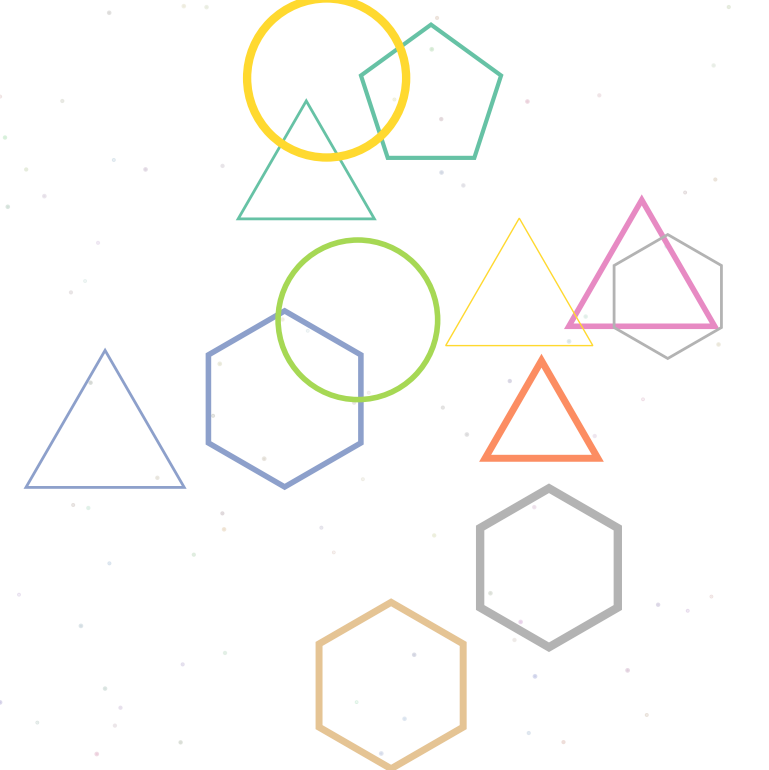[{"shape": "triangle", "thickness": 1, "radius": 0.51, "center": [0.398, 0.767]}, {"shape": "pentagon", "thickness": 1.5, "radius": 0.48, "center": [0.56, 0.872]}, {"shape": "triangle", "thickness": 2.5, "radius": 0.42, "center": [0.703, 0.447]}, {"shape": "hexagon", "thickness": 2, "radius": 0.57, "center": [0.37, 0.482]}, {"shape": "triangle", "thickness": 1, "radius": 0.59, "center": [0.136, 0.426]}, {"shape": "triangle", "thickness": 2, "radius": 0.55, "center": [0.833, 0.631]}, {"shape": "circle", "thickness": 2, "radius": 0.52, "center": [0.465, 0.585]}, {"shape": "triangle", "thickness": 0.5, "radius": 0.55, "center": [0.674, 0.606]}, {"shape": "circle", "thickness": 3, "radius": 0.52, "center": [0.424, 0.899]}, {"shape": "hexagon", "thickness": 2.5, "radius": 0.54, "center": [0.508, 0.11]}, {"shape": "hexagon", "thickness": 1, "radius": 0.4, "center": [0.867, 0.615]}, {"shape": "hexagon", "thickness": 3, "radius": 0.52, "center": [0.713, 0.263]}]